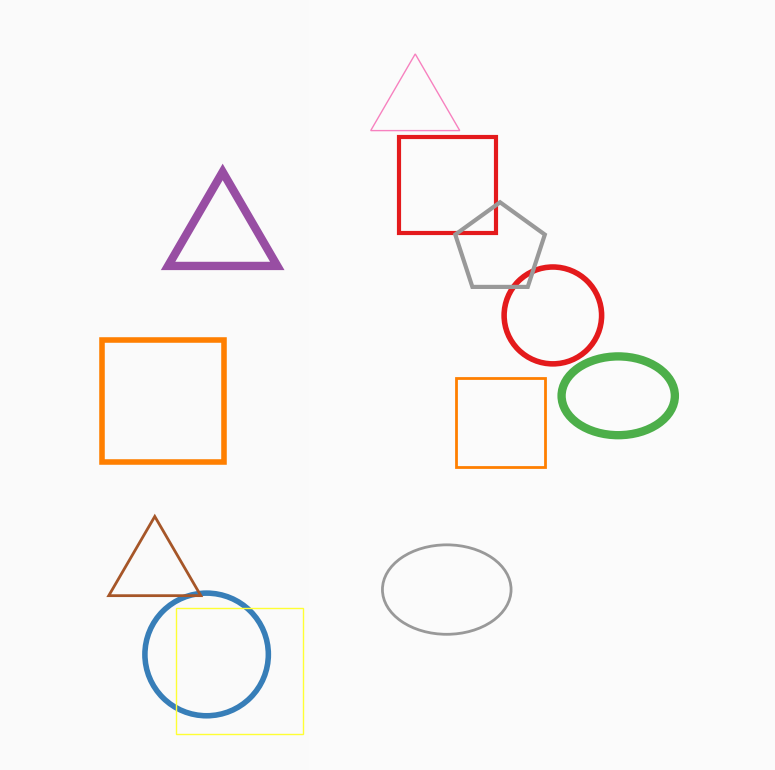[{"shape": "square", "thickness": 1.5, "radius": 0.31, "center": [0.577, 0.76]}, {"shape": "circle", "thickness": 2, "radius": 0.31, "center": [0.713, 0.59]}, {"shape": "circle", "thickness": 2, "radius": 0.4, "center": [0.267, 0.15]}, {"shape": "oval", "thickness": 3, "radius": 0.37, "center": [0.798, 0.486]}, {"shape": "triangle", "thickness": 3, "radius": 0.41, "center": [0.287, 0.695]}, {"shape": "square", "thickness": 1, "radius": 0.29, "center": [0.646, 0.452]}, {"shape": "square", "thickness": 2, "radius": 0.39, "center": [0.21, 0.479]}, {"shape": "square", "thickness": 0.5, "radius": 0.41, "center": [0.309, 0.128]}, {"shape": "triangle", "thickness": 1, "radius": 0.34, "center": [0.2, 0.261]}, {"shape": "triangle", "thickness": 0.5, "radius": 0.33, "center": [0.536, 0.864]}, {"shape": "pentagon", "thickness": 1.5, "radius": 0.3, "center": [0.645, 0.677]}, {"shape": "oval", "thickness": 1, "radius": 0.41, "center": [0.576, 0.234]}]